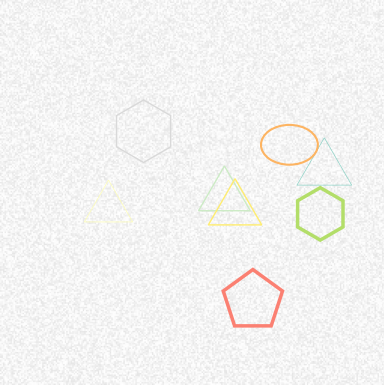[{"shape": "triangle", "thickness": 0.5, "radius": 0.41, "center": [0.842, 0.56]}, {"shape": "triangle", "thickness": 0.5, "radius": 0.36, "center": [0.282, 0.46]}, {"shape": "pentagon", "thickness": 2.5, "radius": 0.4, "center": [0.657, 0.219]}, {"shape": "oval", "thickness": 1.5, "radius": 0.37, "center": [0.752, 0.624]}, {"shape": "hexagon", "thickness": 2.5, "radius": 0.34, "center": [0.832, 0.444]}, {"shape": "hexagon", "thickness": 1, "radius": 0.41, "center": [0.373, 0.659]}, {"shape": "triangle", "thickness": 1, "radius": 0.39, "center": [0.583, 0.491]}, {"shape": "triangle", "thickness": 1, "radius": 0.4, "center": [0.61, 0.456]}]